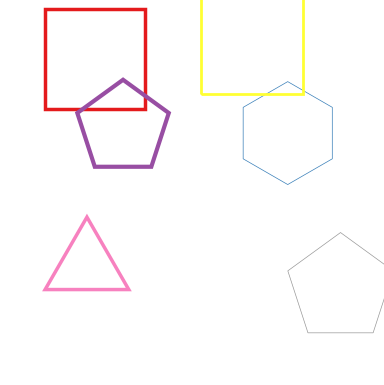[{"shape": "square", "thickness": 2.5, "radius": 0.65, "center": [0.247, 0.847]}, {"shape": "hexagon", "thickness": 0.5, "radius": 0.67, "center": [0.747, 0.654]}, {"shape": "pentagon", "thickness": 3, "radius": 0.62, "center": [0.32, 0.668]}, {"shape": "square", "thickness": 2, "radius": 0.66, "center": [0.655, 0.888]}, {"shape": "triangle", "thickness": 2.5, "radius": 0.63, "center": [0.226, 0.311]}, {"shape": "pentagon", "thickness": 0.5, "radius": 0.72, "center": [0.884, 0.252]}]